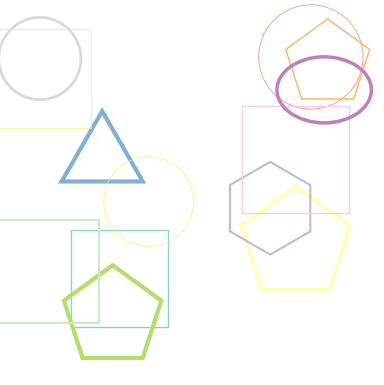[{"shape": "square", "thickness": 1, "radius": 0.63, "center": [0.311, 0.278]}, {"shape": "pentagon", "thickness": 2.5, "radius": 0.74, "center": [0.769, 0.367]}, {"shape": "hexagon", "thickness": 1.5, "radius": 0.6, "center": [0.702, 0.459]}, {"shape": "circle", "thickness": 0.5, "radius": 0.68, "center": [0.808, 0.852]}, {"shape": "triangle", "thickness": 3, "radius": 0.61, "center": [0.265, 0.589]}, {"shape": "pentagon", "thickness": 1, "radius": 0.57, "center": [0.851, 0.836]}, {"shape": "pentagon", "thickness": 3, "radius": 0.67, "center": [0.293, 0.178]}, {"shape": "square", "thickness": 1, "radius": 0.7, "center": [0.768, 0.586]}, {"shape": "circle", "thickness": 2, "radius": 0.53, "center": [0.104, 0.848]}, {"shape": "oval", "thickness": 2.5, "radius": 0.61, "center": [0.842, 0.767]}, {"shape": "square", "thickness": 1.5, "radius": 0.67, "center": [0.124, 0.294]}, {"shape": "circle", "thickness": 0.5, "radius": 0.58, "center": [0.387, 0.476]}, {"shape": "square", "thickness": 0.5, "radius": 0.64, "center": [0.107, 0.797]}]